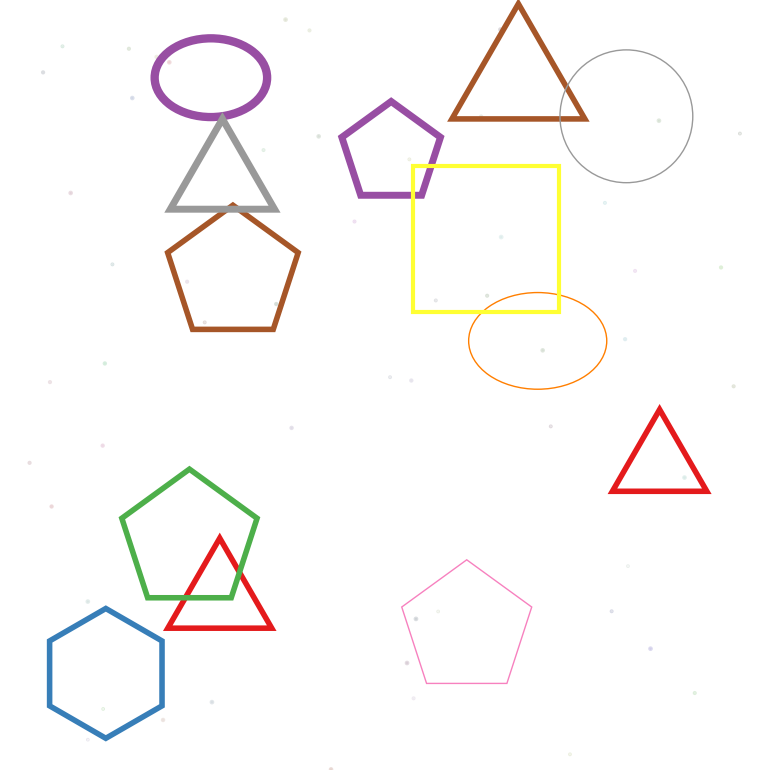[{"shape": "triangle", "thickness": 2, "radius": 0.35, "center": [0.857, 0.397]}, {"shape": "triangle", "thickness": 2, "radius": 0.39, "center": [0.285, 0.223]}, {"shape": "hexagon", "thickness": 2, "radius": 0.42, "center": [0.137, 0.125]}, {"shape": "pentagon", "thickness": 2, "radius": 0.46, "center": [0.246, 0.298]}, {"shape": "pentagon", "thickness": 2.5, "radius": 0.34, "center": [0.508, 0.801]}, {"shape": "oval", "thickness": 3, "radius": 0.37, "center": [0.274, 0.899]}, {"shape": "oval", "thickness": 0.5, "radius": 0.45, "center": [0.698, 0.557]}, {"shape": "square", "thickness": 1.5, "radius": 0.47, "center": [0.631, 0.69]}, {"shape": "triangle", "thickness": 2, "radius": 0.5, "center": [0.673, 0.895]}, {"shape": "pentagon", "thickness": 2, "radius": 0.45, "center": [0.302, 0.644]}, {"shape": "pentagon", "thickness": 0.5, "radius": 0.44, "center": [0.606, 0.184]}, {"shape": "triangle", "thickness": 2.5, "radius": 0.39, "center": [0.289, 0.767]}, {"shape": "circle", "thickness": 0.5, "radius": 0.43, "center": [0.813, 0.849]}]